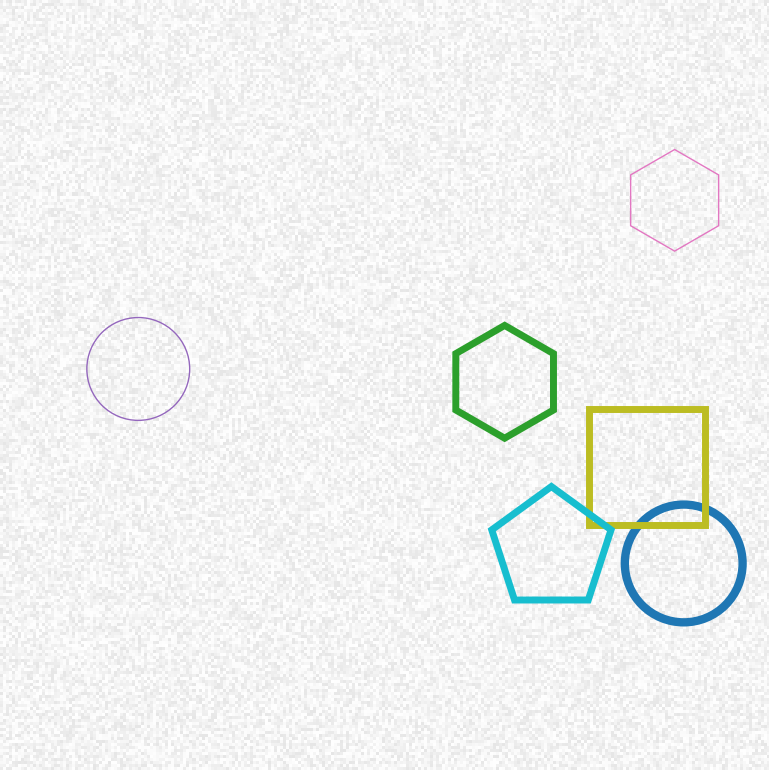[{"shape": "circle", "thickness": 3, "radius": 0.38, "center": [0.888, 0.268]}, {"shape": "hexagon", "thickness": 2.5, "radius": 0.37, "center": [0.655, 0.504]}, {"shape": "circle", "thickness": 0.5, "radius": 0.33, "center": [0.18, 0.521]}, {"shape": "hexagon", "thickness": 0.5, "radius": 0.33, "center": [0.876, 0.74]}, {"shape": "square", "thickness": 2.5, "radius": 0.38, "center": [0.84, 0.393]}, {"shape": "pentagon", "thickness": 2.5, "radius": 0.41, "center": [0.716, 0.287]}]